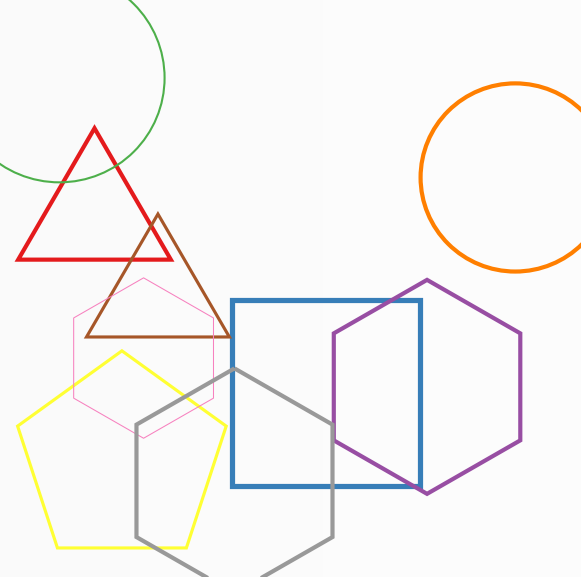[{"shape": "triangle", "thickness": 2, "radius": 0.76, "center": [0.163, 0.625]}, {"shape": "square", "thickness": 2.5, "radius": 0.81, "center": [0.561, 0.319]}, {"shape": "circle", "thickness": 1, "radius": 0.9, "center": [0.102, 0.864]}, {"shape": "hexagon", "thickness": 2, "radius": 0.93, "center": [0.735, 0.329]}, {"shape": "circle", "thickness": 2, "radius": 0.81, "center": [0.886, 0.692]}, {"shape": "pentagon", "thickness": 1.5, "radius": 0.94, "center": [0.21, 0.203]}, {"shape": "triangle", "thickness": 1.5, "radius": 0.71, "center": [0.272, 0.487]}, {"shape": "hexagon", "thickness": 0.5, "radius": 0.69, "center": [0.247, 0.379]}, {"shape": "hexagon", "thickness": 2, "radius": 0.97, "center": [0.403, 0.167]}]